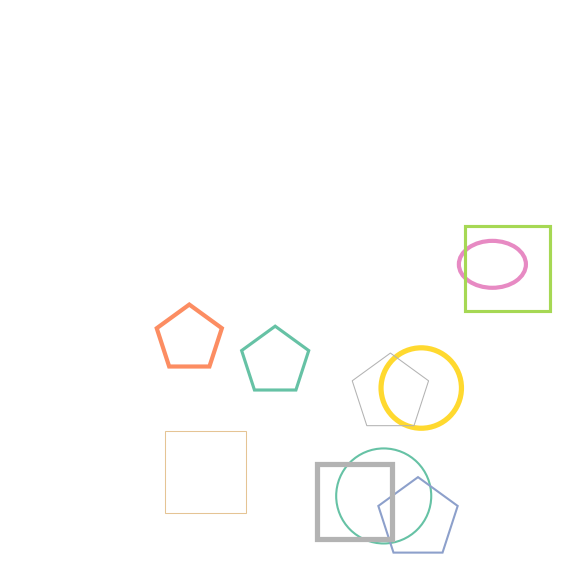[{"shape": "circle", "thickness": 1, "radius": 0.41, "center": [0.664, 0.14]}, {"shape": "pentagon", "thickness": 1.5, "radius": 0.31, "center": [0.477, 0.373]}, {"shape": "pentagon", "thickness": 2, "radius": 0.3, "center": [0.328, 0.412]}, {"shape": "pentagon", "thickness": 1, "radius": 0.36, "center": [0.724, 0.101]}, {"shape": "oval", "thickness": 2, "radius": 0.29, "center": [0.853, 0.541]}, {"shape": "square", "thickness": 1.5, "radius": 0.37, "center": [0.879, 0.534]}, {"shape": "circle", "thickness": 2.5, "radius": 0.35, "center": [0.729, 0.327]}, {"shape": "square", "thickness": 0.5, "radius": 0.35, "center": [0.356, 0.182]}, {"shape": "pentagon", "thickness": 0.5, "radius": 0.35, "center": [0.676, 0.318]}, {"shape": "square", "thickness": 2.5, "radius": 0.33, "center": [0.614, 0.131]}]